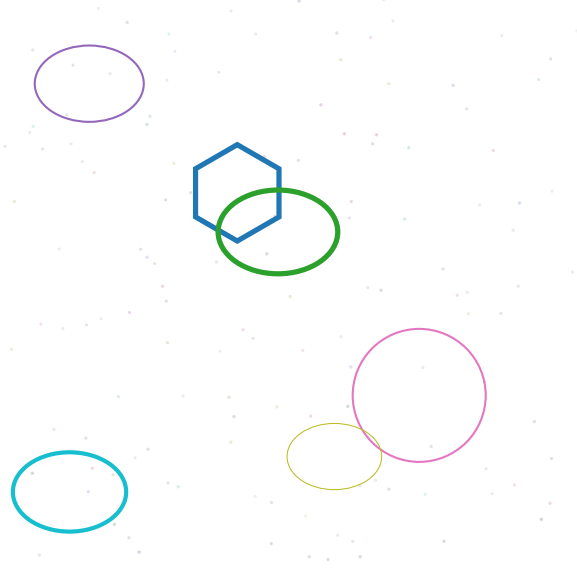[{"shape": "hexagon", "thickness": 2.5, "radius": 0.42, "center": [0.411, 0.665]}, {"shape": "oval", "thickness": 2.5, "radius": 0.52, "center": [0.481, 0.598]}, {"shape": "oval", "thickness": 1, "radius": 0.47, "center": [0.155, 0.854]}, {"shape": "circle", "thickness": 1, "radius": 0.58, "center": [0.726, 0.314]}, {"shape": "oval", "thickness": 0.5, "radius": 0.41, "center": [0.579, 0.209]}, {"shape": "oval", "thickness": 2, "radius": 0.49, "center": [0.12, 0.147]}]